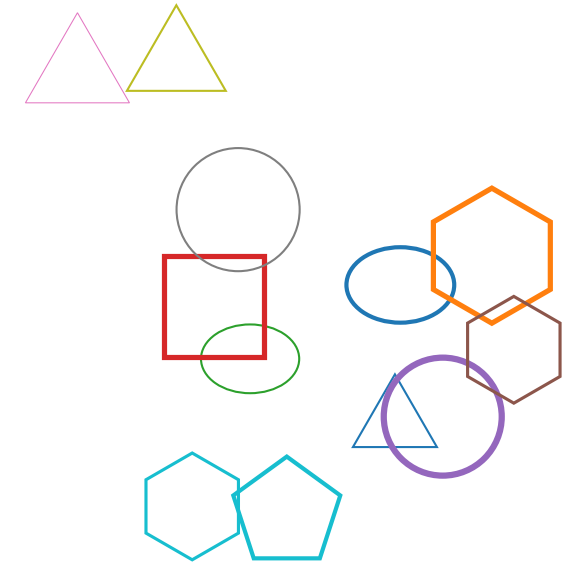[{"shape": "triangle", "thickness": 1, "radius": 0.42, "center": [0.684, 0.267]}, {"shape": "oval", "thickness": 2, "radius": 0.47, "center": [0.693, 0.506]}, {"shape": "hexagon", "thickness": 2.5, "radius": 0.58, "center": [0.852, 0.556]}, {"shape": "oval", "thickness": 1, "radius": 0.43, "center": [0.433, 0.378]}, {"shape": "square", "thickness": 2.5, "radius": 0.43, "center": [0.371, 0.468]}, {"shape": "circle", "thickness": 3, "radius": 0.51, "center": [0.767, 0.278]}, {"shape": "hexagon", "thickness": 1.5, "radius": 0.46, "center": [0.89, 0.393]}, {"shape": "triangle", "thickness": 0.5, "radius": 0.52, "center": [0.134, 0.873]}, {"shape": "circle", "thickness": 1, "radius": 0.53, "center": [0.412, 0.636]}, {"shape": "triangle", "thickness": 1, "radius": 0.49, "center": [0.305, 0.891]}, {"shape": "pentagon", "thickness": 2, "radius": 0.49, "center": [0.497, 0.111]}, {"shape": "hexagon", "thickness": 1.5, "radius": 0.46, "center": [0.333, 0.122]}]